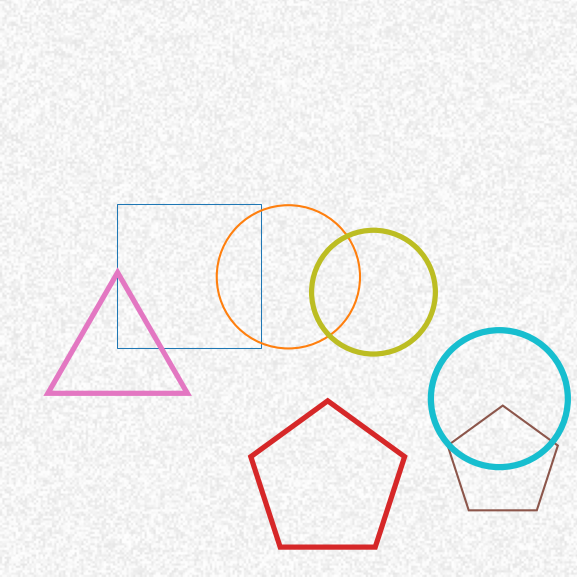[{"shape": "square", "thickness": 0.5, "radius": 0.63, "center": [0.327, 0.521]}, {"shape": "circle", "thickness": 1, "radius": 0.62, "center": [0.499, 0.52]}, {"shape": "pentagon", "thickness": 2.5, "radius": 0.7, "center": [0.567, 0.165]}, {"shape": "pentagon", "thickness": 1, "radius": 0.5, "center": [0.871, 0.197]}, {"shape": "triangle", "thickness": 2.5, "radius": 0.7, "center": [0.204, 0.388]}, {"shape": "circle", "thickness": 2.5, "radius": 0.54, "center": [0.647, 0.493]}, {"shape": "circle", "thickness": 3, "radius": 0.59, "center": [0.865, 0.309]}]